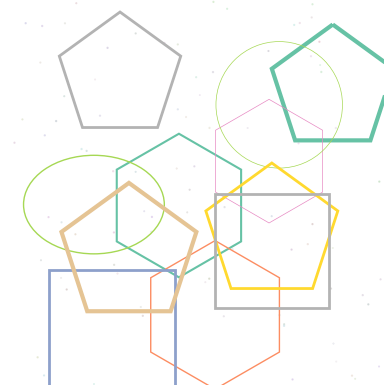[{"shape": "hexagon", "thickness": 1.5, "radius": 0.93, "center": [0.465, 0.466]}, {"shape": "pentagon", "thickness": 3, "radius": 0.83, "center": [0.864, 0.77]}, {"shape": "hexagon", "thickness": 1, "radius": 0.96, "center": [0.559, 0.182]}, {"shape": "square", "thickness": 2, "radius": 0.82, "center": [0.292, 0.136]}, {"shape": "hexagon", "thickness": 0.5, "radius": 0.8, "center": [0.699, 0.581]}, {"shape": "circle", "thickness": 0.5, "radius": 0.82, "center": [0.725, 0.728]}, {"shape": "oval", "thickness": 1, "radius": 0.91, "center": [0.244, 0.469]}, {"shape": "pentagon", "thickness": 2, "radius": 0.9, "center": [0.706, 0.396]}, {"shape": "pentagon", "thickness": 3, "radius": 0.92, "center": [0.335, 0.341]}, {"shape": "pentagon", "thickness": 2, "radius": 0.83, "center": [0.312, 0.803]}, {"shape": "square", "thickness": 2, "radius": 0.74, "center": [0.706, 0.348]}]